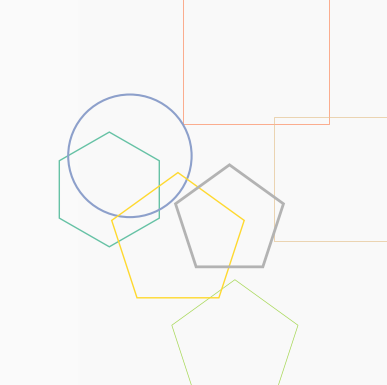[{"shape": "hexagon", "thickness": 1, "radius": 0.74, "center": [0.282, 0.508]}, {"shape": "square", "thickness": 0.5, "radius": 0.94, "center": [0.66, 0.865]}, {"shape": "circle", "thickness": 1.5, "radius": 0.8, "center": [0.335, 0.595]}, {"shape": "pentagon", "thickness": 0.5, "radius": 0.86, "center": [0.606, 0.102]}, {"shape": "pentagon", "thickness": 1, "radius": 0.9, "center": [0.459, 0.372]}, {"shape": "square", "thickness": 0.5, "radius": 0.81, "center": [0.868, 0.534]}, {"shape": "pentagon", "thickness": 2, "radius": 0.73, "center": [0.592, 0.425]}]